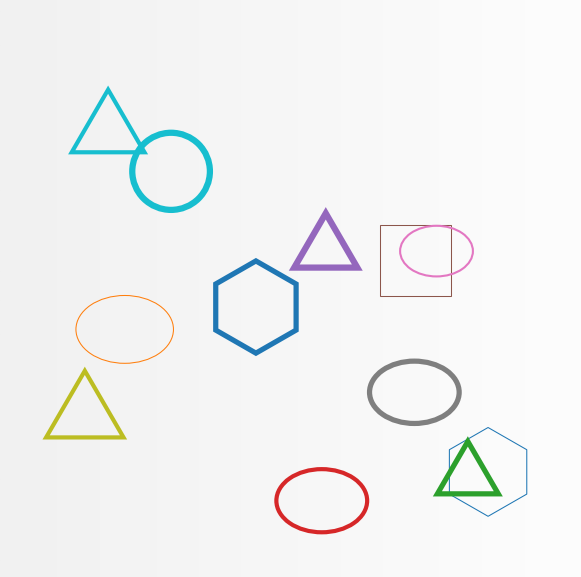[{"shape": "hexagon", "thickness": 0.5, "radius": 0.38, "center": [0.84, 0.182]}, {"shape": "hexagon", "thickness": 2.5, "radius": 0.4, "center": [0.44, 0.467]}, {"shape": "oval", "thickness": 0.5, "radius": 0.42, "center": [0.215, 0.429]}, {"shape": "triangle", "thickness": 2.5, "radius": 0.3, "center": [0.805, 0.174]}, {"shape": "oval", "thickness": 2, "radius": 0.39, "center": [0.554, 0.132]}, {"shape": "triangle", "thickness": 3, "radius": 0.31, "center": [0.56, 0.567]}, {"shape": "square", "thickness": 0.5, "radius": 0.3, "center": [0.714, 0.548]}, {"shape": "oval", "thickness": 1, "radius": 0.31, "center": [0.751, 0.564]}, {"shape": "oval", "thickness": 2.5, "radius": 0.39, "center": [0.713, 0.32]}, {"shape": "triangle", "thickness": 2, "radius": 0.38, "center": [0.146, 0.28]}, {"shape": "circle", "thickness": 3, "radius": 0.33, "center": [0.294, 0.702]}, {"shape": "triangle", "thickness": 2, "radius": 0.36, "center": [0.186, 0.772]}]